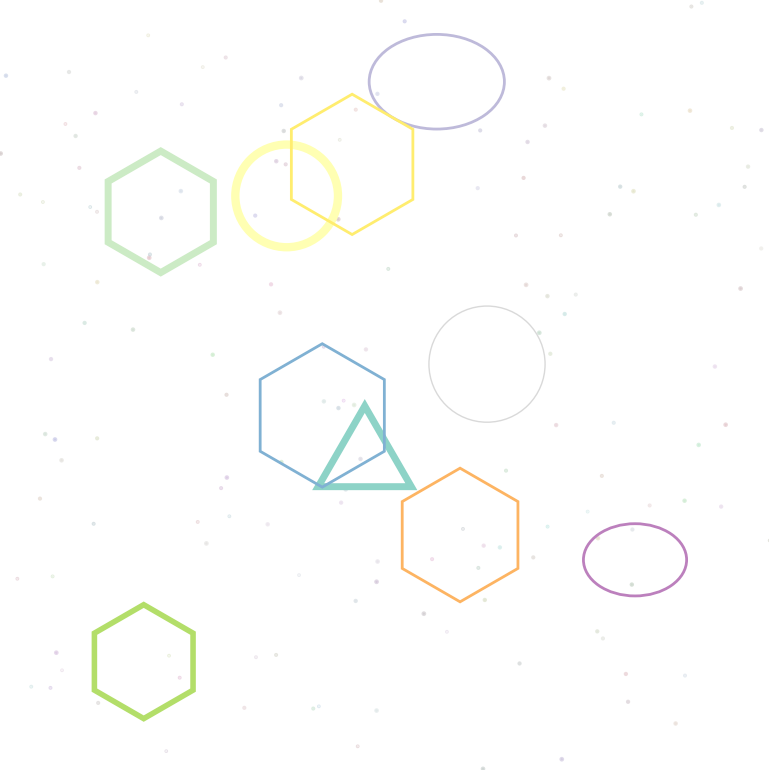[{"shape": "triangle", "thickness": 2.5, "radius": 0.35, "center": [0.474, 0.403]}, {"shape": "circle", "thickness": 3, "radius": 0.33, "center": [0.372, 0.746]}, {"shape": "oval", "thickness": 1, "radius": 0.44, "center": [0.567, 0.894]}, {"shape": "hexagon", "thickness": 1, "radius": 0.47, "center": [0.419, 0.46]}, {"shape": "hexagon", "thickness": 1, "radius": 0.43, "center": [0.598, 0.305]}, {"shape": "hexagon", "thickness": 2, "radius": 0.37, "center": [0.187, 0.141]}, {"shape": "circle", "thickness": 0.5, "radius": 0.38, "center": [0.632, 0.527]}, {"shape": "oval", "thickness": 1, "radius": 0.34, "center": [0.825, 0.273]}, {"shape": "hexagon", "thickness": 2.5, "radius": 0.39, "center": [0.209, 0.725]}, {"shape": "hexagon", "thickness": 1, "radius": 0.46, "center": [0.457, 0.787]}]